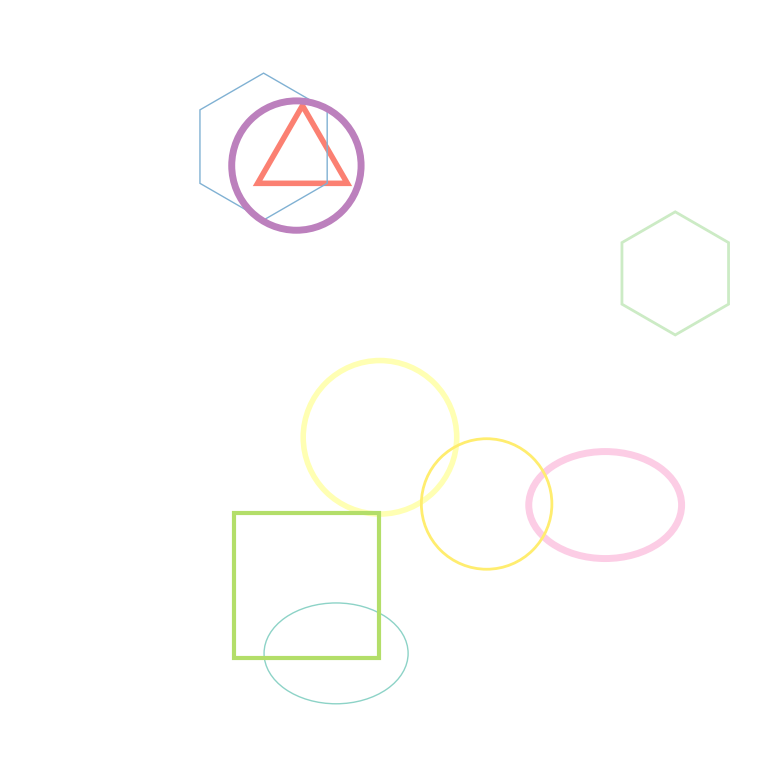[{"shape": "oval", "thickness": 0.5, "radius": 0.47, "center": [0.436, 0.151]}, {"shape": "circle", "thickness": 2, "radius": 0.5, "center": [0.493, 0.432]}, {"shape": "triangle", "thickness": 2, "radius": 0.34, "center": [0.393, 0.796]}, {"shape": "hexagon", "thickness": 0.5, "radius": 0.48, "center": [0.342, 0.81]}, {"shape": "square", "thickness": 1.5, "radius": 0.47, "center": [0.398, 0.24]}, {"shape": "oval", "thickness": 2.5, "radius": 0.5, "center": [0.786, 0.344]}, {"shape": "circle", "thickness": 2.5, "radius": 0.42, "center": [0.385, 0.785]}, {"shape": "hexagon", "thickness": 1, "radius": 0.4, "center": [0.877, 0.645]}, {"shape": "circle", "thickness": 1, "radius": 0.42, "center": [0.632, 0.345]}]